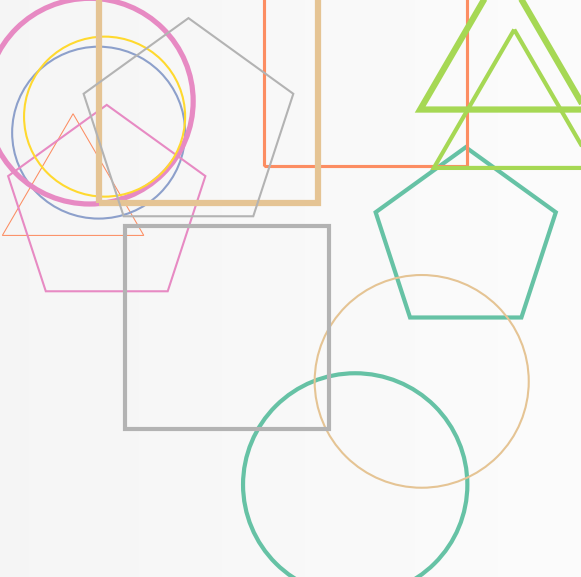[{"shape": "pentagon", "thickness": 2, "radius": 0.81, "center": [0.801, 0.581]}, {"shape": "circle", "thickness": 2, "radius": 0.96, "center": [0.611, 0.16]}, {"shape": "square", "thickness": 1.5, "radius": 0.87, "center": [0.629, 0.886]}, {"shape": "triangle", "thickness": 0.5, "radius": 0.7, "center": [0.126, 0.662]}, {"shape": "circle", "thickness": 1, "radius": 0.74, "center": [0.17, 0.769]}, {"shape": "circle", "thickness": 2.5, "radius": 0.89, "center": [0.154, 0.824]}, {"shape": "pentagon", "thickness": 1, "radius": 0.89, "center": [0.184, 0.639]}, {"shape": "triangle", "thickness": 2, "radius": 0.8, "center": [0.885, 0.788]}, {"shape": "triangle", "thickness": 3, "radius": 0.82, "center": [0.865, 0.892]}, {"shape": "circle", "thickness": 1, "radius": 0.69, "center": [0.18, 0.797]}, {"shape": "circle", "thickness": 1, "radius": 0.92, "center": [0.726, 0.339]}, {"shape": "square", "thickness": 3, "radius": 0.95, "center": [0.359, 0.836]}, {"shape": "pentagon", "thickness": 1, "radius": 0.95, "center": [0.324, 0.778]}, {"shape": "square", "thickness": 2, "radius": 0.88, "center": [0.39, 0.432]}]